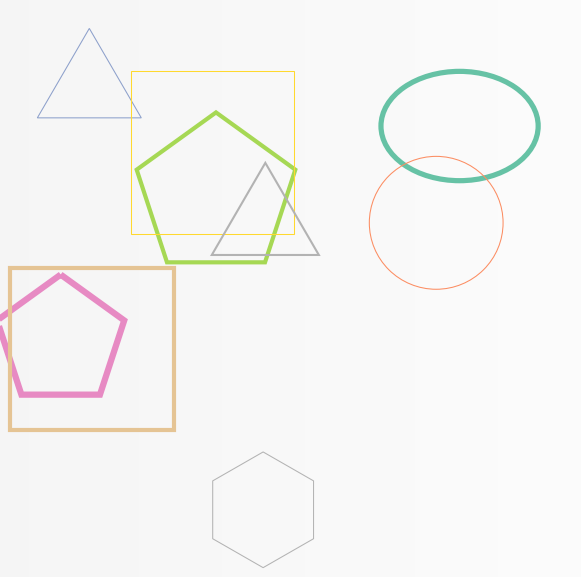[{"shape": "oval", "thickness": 2.5, "radius": 0.68, "center": [0.791, 0.781]}, {"shape": "circle", "thickness": 0.5, "radius": 0.58, "center": [0.75, 0.613]}, {"shape": "triangle", "thickness": 0.5, "radius": 0.52, "center": [0.154, 0.847]}, {"shape": "pentagon", "thickness": 3, "radius": 0.57, "center": [0.104, 0.409]}, {"shape": "pentagon", "thickness": 2, "radius": 0.72, "center": [0.372, 0.661]}, {"shape": "square", "thickness": 0.5, "radius": 0.7, "center": [0.366, 0.735]}, {"shape": "square", "thickness": 2, "radius": 0.7, "center": [0.159, 0.395]}, {"shape": "triangle", "thickness": 1, "radius": 0.53, "center": [0.456, 0.611]}, {"shape": "hexagon", "thickness": 0.5, "radius": 0.5, "center": [0.453, 0.116]}]